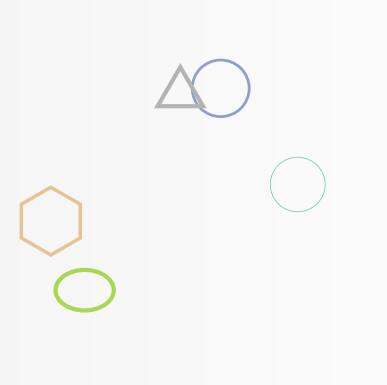[{"shape": "circle", "thickness": 0.5, "radius": 0.35, "center": [0.768, 0.521]}, {"shape": "circle", "thickness": 2, "radius": 0.37, "center": [0.57, 0.771]}, {"shape": "oval", "thickness": 3, "radius": 0.38, "center": [0.218, 0.246]}, {"shape": "hexagon", "thickness": 2.5, "radius": 0.44, "center": [0.131, 0.426]}, {"shape": "triangle", "thickness": 3, "radius": 0.34, "center": [0.465, 0.758]}]